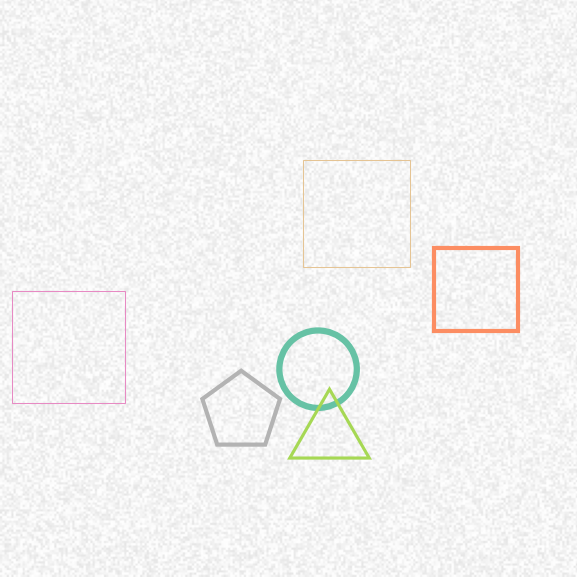[{"shape": "circle", "thickness": 3, "radius": 0.34, "center": [0.551, 0.36]}, {"shape": "square", "thickness": 2, "radius": 0.36, "center": [0.824, 0.498]}, {"shape": "square", "thickness": 0.5, "radius": 0.49, "center": [0.119, 0.398]}, {"shape": "triangle", "thickness": 1.5, "radius": 0.4, "center": [0.571, 0.246]}, {"shape": "square", "thickness": 0.5, "radius": 0.46, "center": [0.617, 0.63]}, {"shape": "pentagon", "thickness": 2, "radius": 0.35, "center": [0.418, 0.286]}]